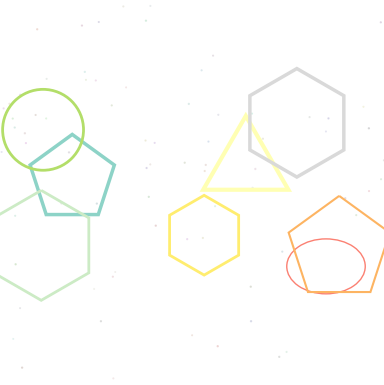[{"shape": "pentagon", "thickness": 2.5, "radius": 0.58, "center": [0.188, 0.536]}, {"shape": "triangle", "thickness": 3, "radius": 0.64, "center": [0.638, 0.571]}, {"shape": "oval", "thickness": 1, "radius": 0.51, "center": [0.847, 0.308]}, {"shape": "pentagon", "thickness": 1.5, "radius": 0.69, "center": [0.881, 0.353]}, {"shape": "circle", "thickness": 2, "radius": 0.53, "center": [0.112, 0.663]}, {"shape": "hexagon", "thickness": 2.5, "radius": 0.7, "center": [0.771, 0.681]}, {"shape": "hexagon", "thickness": 2, "radius": 0.71, "center": [0.107, 0.363]}, {"shape": "hexagon", "thickness": 2, "radius": 0.52, "center": [0.53, 0.389]}]